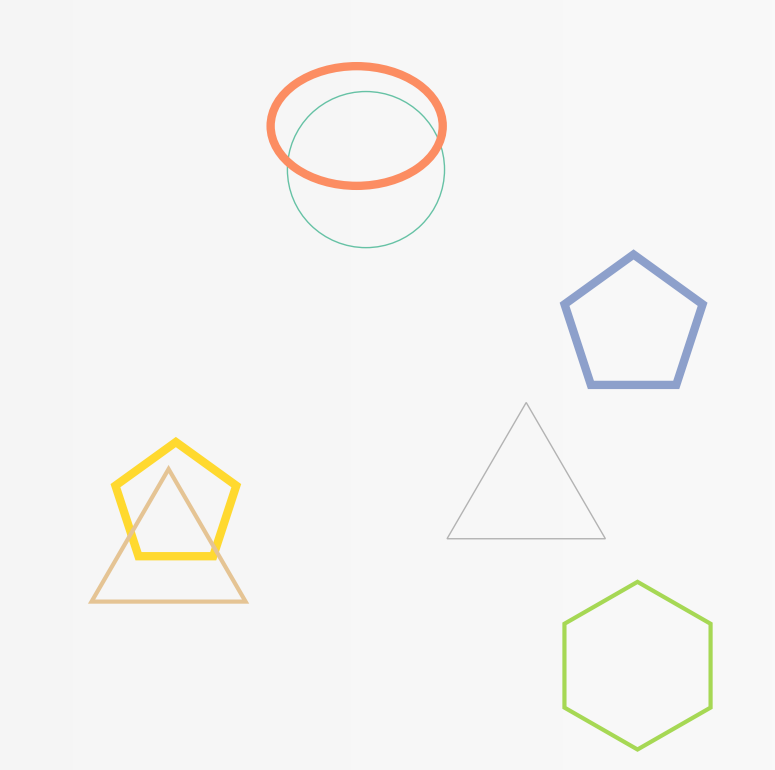[{"shape": "circle", "thickness": 0.5, "radius": 0.51, "center": [0.472, 0.78]}, {"shape": "oval", "thickness": 3, "radius": 0.56, "center": [0.46, 0.836]}, {"shape": "pentagon", "thickness": 3, "radius": 0.47, "center": [0.818, 0.576]}, {"shape": "hexagon", "thickness": 1.5, "radius": 0.54, "center": [0.823, 0.135]}, {"shape": "pentagon", "thickness": 3, "radius": 0.41, "center": [0.227, 0.344]}, {"shape": "triangle", "thickness": 1.5, "radius": 0.57, "center": [0.218, 0.276]}, {"shape": "triangle", "thickness": 0.5, "radius": 0.59, "center": [0.679, 0.359]}]